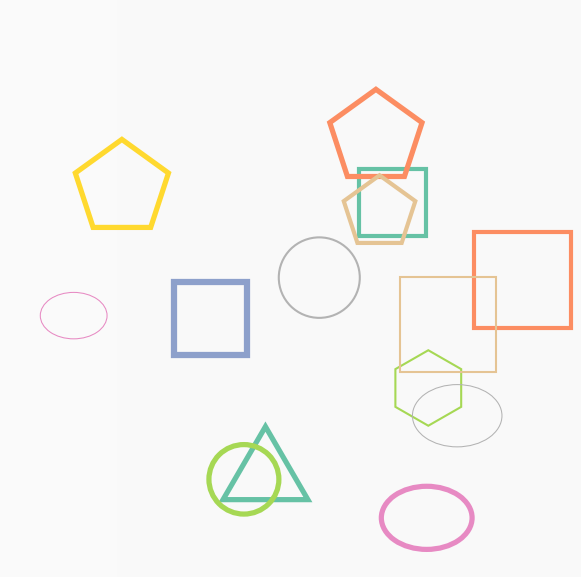[{"shape": "triangle", "thickness": 2.5, "radius": 0.42, "center": [0.457, 0.176]}, {"shape": "square", "thickness": 2, "radius": 0.29, "center": [0.676, 0.648]}, {"shape": "pentagon", "thickness": 2.5, "radius": 0.42, "center": [0.647, 0.761]}, {"shape": "square", "thickness": 2, "radius": 0.41, "center": [0.899, 0.514]}, {"shape": "square", "thickness": 3, "radius": 0.32, "center": [0.362, 0.447]}, {"shape": "oval", "thickness": 2.5, "radius": 0.39, "center": [0.734, 0.102]}, {"shape": "oval", "thickness": 0.5, "radius": 0.29, "center": [0.127, 0.453]}, {"shape": "circle", "thickness": 2.5, "radius": 0.3, "center": [0.42, 0.169]}, {"shape": "hexagon", "thickness": 1, "radius": 0.33, "center": [0.737, 0.327]}, {"shape": "pentagon", "thickness": 2.5, "radius": 0.42, "center": [0.21, 0.673]}, {"shape": "square", "thickness": 1, "radius": 0.41, "center": [0.771, 0.438]}, {"shape": "pentagon", "thickness": 2, "radius": 0.32, "center": [0.653, 0.631]}, {"shape": "oval", "thickness": 0.5, "radius": 0.39, "center": [0.787, 0.279]}, {"shape": "circle", "thickness": 1, "radius": 0.35, "center": [0.549, 0.518]}]